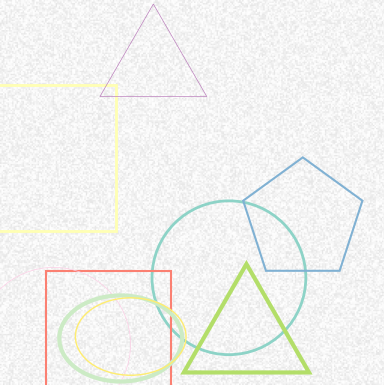[{"shape": "circle", "thickness": 2, "radius": 1.0, "center": [0.595, 0.279]}, {"shape": "square", "thickness": 2, "radius": 0.95, "center": [0.11, 0.589]}, {"shape": "square", "thickness": 1.5, "radius": 0.81, "center": [0.281, 0.133]}, {"shape": "pentagon", "thickness": 1.5, "radius": 0.81, "center": [0.786, 0.428]}, {"shape": "triangle", "thickness": 3, "radius": 0.94, "center": [0.64, 0.126]}, {"shape": "circle", "thickness": 0.5, "radius": 1.0, "center": [0.139, 0.106]}, {"shape": "triangle", "thickness": 0.5, "radius": 0.8, "center": [0.398, 0.829]}, {"shape": "oval", "thickness": 3, "radius": 0.8, "center": [0.314, 0.121]}, {"shape": "oval", "thickness": 1, "radius": 0.72, "center": [0.34, 0.126]}]